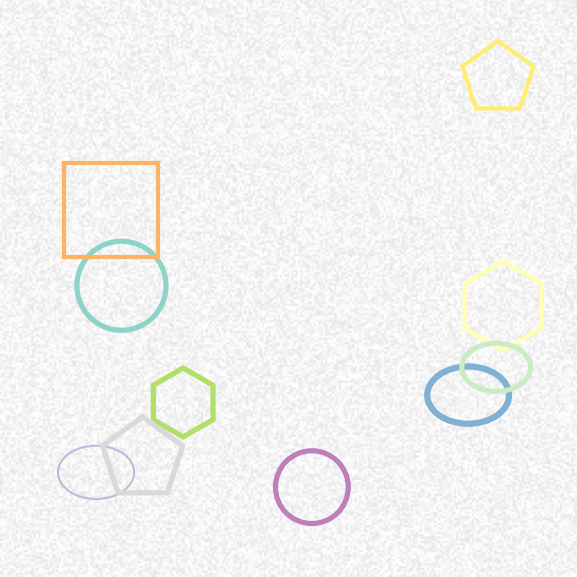[{"shape": "circle", "thickness": 2.5, "radius": 0.39, "center": [0.21, 0.504]}, {"shape": "hexagon", "thickness": 2, "radius": 0.38, "center": [0.871, 0.47]}, {"shape": "oval", "thickness": 1, "radius": 0.33, "center": [0.166, 0.181]}, {"shape": "oval", "thickness": 3, "radius": 0.35, "center": [0.811, 0.315]}, {"shape": "square", "thickness": 2, "radius": 0.41, "center": [0.192, 0.635]}, {"shape": "hexagon", "thickness": 2.5, "radius": 0.3, "center": [0.317, 0.302]}, {"shape": "pentagon", "thickness": 2.5, "radius": 0.36, "center": [0.247, 0.205]}, {"shape": "circle", "thickness": 2.5, "radius": 0.31, "center": [0.54, 0.156]}, {"shape": "oval", "thickness": 2.5, "radius": 0.3, "center": [0.859, 0.363]}, {"shape": "pentagon", "thickness": 2, "radius": 0.32, "center": [0.862, 0.864]}]